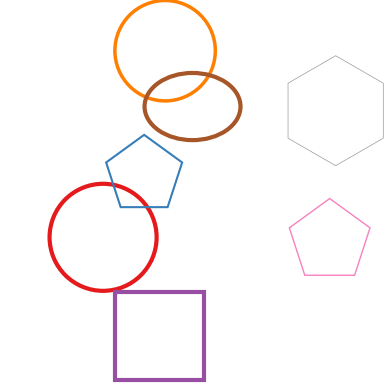[{"shape": "circle", "thickness": 3, "radius": 0.7, "center": [0.268, 0.384]}, {"shape": "pentagon", "thickness": 1.5, "radius": 0.52, "center": [0.374, 0.546]}, {"shape": "square", "thickness": 3, "radius": 0.58, "center": [0.415, 0.128]}, {"shape": "circle", "thickness": 2.5, "radius": 0.65, "center": [0.429, 0.868]}, {"shape": "oval", "thickness": 3, "radius": 0.62, "center": [0.5, 0.723]}, {"shape": "pentagon", "thickness": 1, "radius": 0.55, "center": [0.856, 0.374]}, {"shape": "hexagon", "thickness": 0.5, "radius": 0.71, "center": [0.872, 0.712]}]